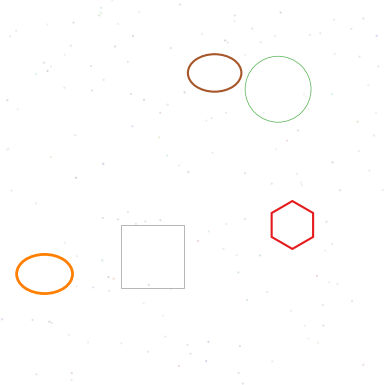[{"shape": "hexagon", "thickness": 1.5, "radius": 0.31, "center": [0.759, 0.416]}, {"shape": "circle", "thickness": 0.5, "radius": 0.43, "center": [0.722, 0.768]}, {"shape": "oval", "thickness": 2, "radius": 0.36, "center": [0.116, 0.288]}, {"shape": "oval", "thickness": 1.5, "radius": 0.35, "center": [0.557, 0.811]}, {"shape": "square", "thickness": 0.5, "radius": 0.41, "center": [0.396, 0.334]}]